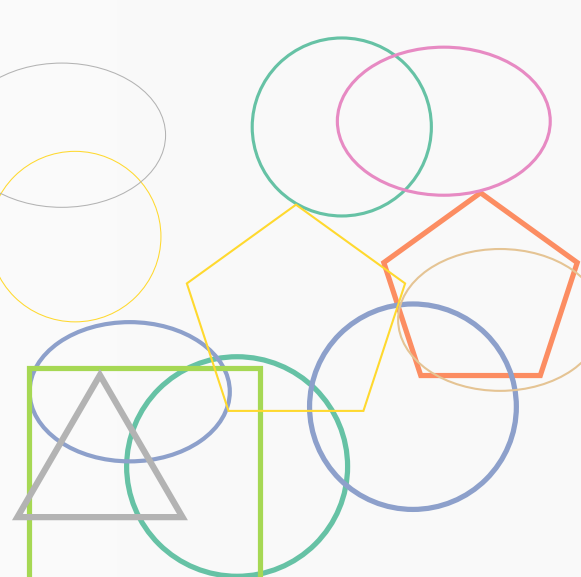[{"shape": "circle", "thickness": 2.5, "radius": 0.95, "center": [0.408, 0.191]}, {"shape": "circle", "thickness": 1.5, "radius": 0.77, "center": [0.588, 0.779]}, {"shape": "pentagon", "thickness": 2.5, "radius": 0.87, "center": [0.827, 0.49]}, {"shape": "oval", "thickness": 2, "radius": 0.86, "center": [0.223, 0.321]}, {"shape": "circle", "thickness": 2.5, "radius": 0.89, "center": [0.71, 0.295]}, {"shape": "oval", "thickness": 1.5, "radius": 0.92, "center": [0.764, 0.789]}, {"shape": "square", "thickness": 2.5, "radius": 0.99, "center": [0.249, 0.163]}, {"shape": "circle", "thickness": 0.5, "radius": 0.74, "center": [0.129, 0.589]}, {"shape": "pentagon", "thickness": 1, "radius": 0.99, "center": [0.509, 0.447]}, {"shape": "oval", "thickness": 1, "radius": 0.88, "center": [0.86, 0.445]}, {"shape": "oval", "thickness": 0.5, "radius": 0.89, "center": [0.106, 0.765]}, {"shape": "triangle", "thickness": 3, "radius": 0.82, "center": [0.172, 0.186]}]